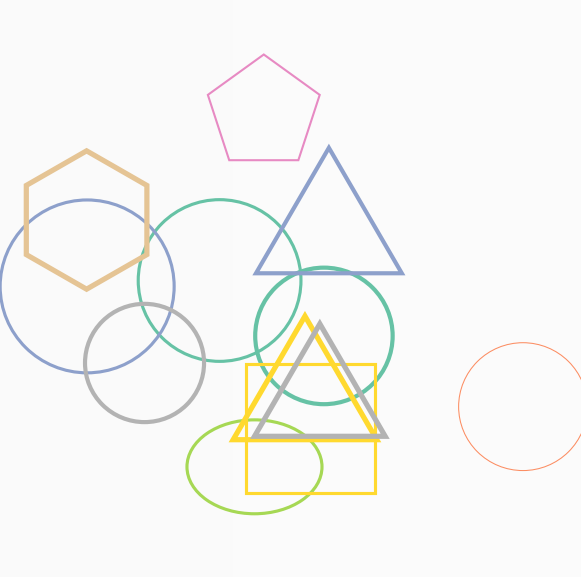[{"shape": "circle", "thickness": 1.5, "radius": 0.7, "center": [0.378, 0.513]}, {"shape": "circle", "thickness": 2, "radius": 0.59, "center": [0.557, 0.417]}, {"shape": "circle", "thickness": 0.5, "radius": 0.55, "center": [0.9, 0.295]}, {"shape": "circle", "thickness": 1.5, "radius": 0.75, "center": [0.15, 0.503]}, {"shape": "triangle", "thickness": 2, "radius": 0.72, "center": [0.566, 0.598]}, {"shape": "pentagon", "thickness": 1, "radius": 0.51, "center": [0.454, 0.804]}, {"shape": "oval", "thickness": 1.5, "radius": 0.58, "center": [0.438, 0.191]}, {"shape": "square", "thickness": 1.5, "radius": 0.56, "center": [0.534, 0.257]}, {"shape": "triangle", "thickness": 2.5, "radius": 0.71, "center": [0.525, 0.309]}, {"shape": "hexagon", "thickness": 2.5, "radius": 0.6, "center": [0.149, 0.618]}, {"shape": "triangle", "thickness": 2.5, "radius": 0.65, "center": [0.55, 0.309]}, {"shape": "circle", "thickness": 2, "radius": 0.51, "center": [0.249, 0.371]}]